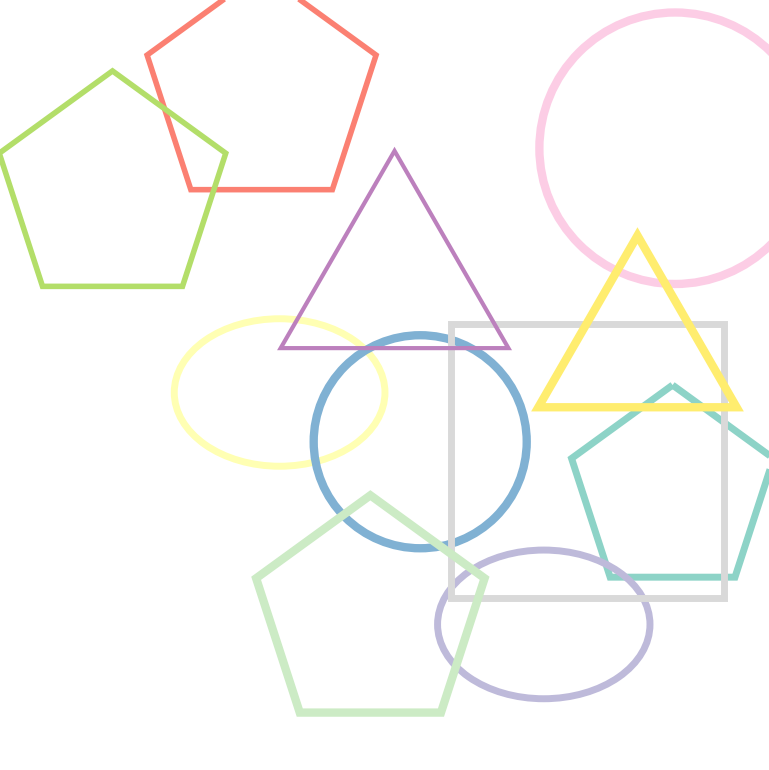[{"shape": "pentagon", "thickness": 2.5, "radius": 0.69, "center": [0.873, 0.362]}, {"shape": "oval", "thickness": 2.5, "radius": 0.68, "center": [0.363, 0.49]}, {"shape": "oval", "thickness": 2.5, "radius": 0.69, "center": [0.706, 0.189]}, {"shape": "pentagon", "thickness": 2, "radius": 0.78, "center": [0.34, 0.88]}, {"shape": "circle", "thickness": 3, "radius": 0.69, "center": [0.546, 0.426]}, {"shape": "pentagon", "thickness": 2, "radius": 0.77, "center": [0.146, 0.753]}, {"shape": "circle", "thickness": 3, "radius": 0.88, "center": [0.877, 0.807]}, {"shape": "square", "thickness": 2.5, "radius": 0.89, "center": [0.763, 0.401]}, {"shape": "triangle", "thickness": 1.5, "radius": 0.85, "center": [0.512, 0.633]}, {"shape": "pentagon", "thickness": 3, "radius": 0.78, "center": [0.481, 0.201]}, {"shape": "triangle", "thickness": 3, "radius": 0.74, "center": [0.828, 0.545]}]